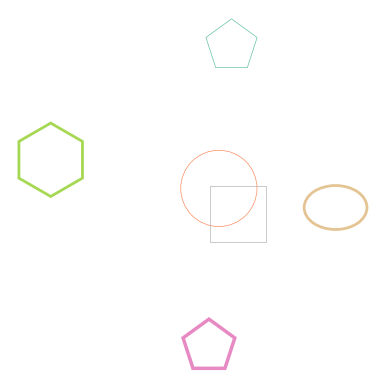[{"shape": "pentagon", "thickness": 0.5, "radius": 0.35, "center": [0.601, 0.881]}, {"shape": "circle", "thickness": 0.5, "radius": 0.5, "center": [0.568, 0.511]}, {"shape": "pentagon", "thickness": 2.5, "radius": 0.35, "center": [0.543, 0.1]}, {"shape": "hexagon", "thickness": 2, "radius": 0.48, "center": [0.132, 0.585]}, {"shape": "oval", "thickness": 2, "radius": 0.41, "center": [0.872, 0.461]}, {"shape": "square", "thickness": 0.5, "radius": 0.36, "center": [0.618, 0.443]}]